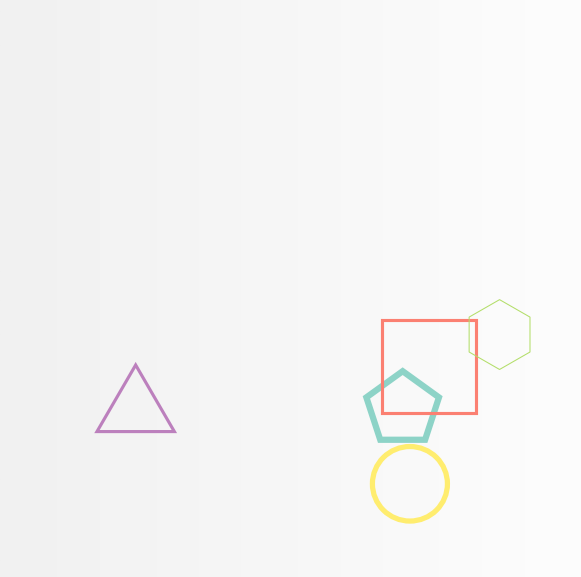[{"shape": "pentagon", "thickness": 3, "radius": 0.33, "center": [0.693, 0.291]}, {"shape": "square", "thickness": 1.5, "radius": 0.41, "center": [0.738, 0.365]}, {"shape": "hexagon", "thickness": 0.5, "radius": 0.3, "center": [0.859, 0.42]}, {"shape": "triangle", "thickness": 1.5, "radius": 0.38, "center": [0.233, 0.29]}, {"shape": "circle", "thickness": 2.5, "radius": 0.32, "center": [0.705, 0.161]}]